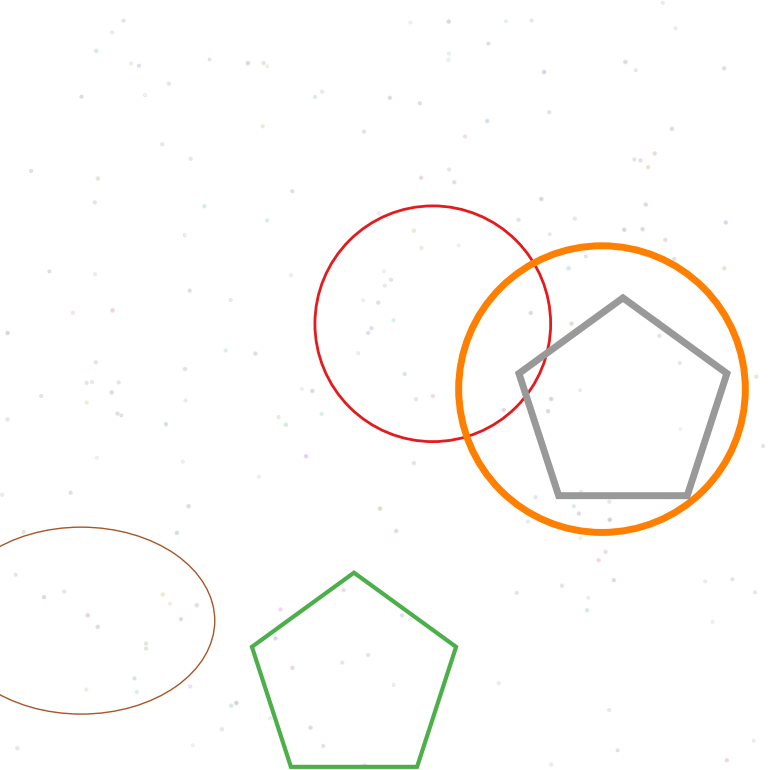[{"shape": "circle", "thickness": 1, "radius": 0.77, "center": [0.562, 0.58]}, {"shape": "pentagon", "thickness": 1.5, "radius": 0.7, "center": [0.46, 0.117]}, {"shape": "circle", "thickness": 2.5, "radius": 0.93, "center": [0.782, 0.495]}, {"shape": "oval", "thickness": 0.5, "radius": 0.87, "center": [0.106, 0.194]}, {"shape": "pentagon", "thickness": 2.5, "radius": 0.71, "center": [0.809, 0.471]}]